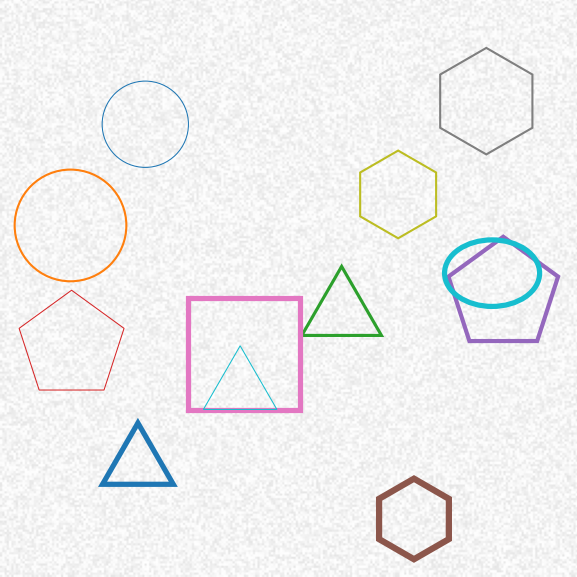[{"shape": "triangle", "thickness": 2.5, "radius": 0.35, "center": [0.239, 0.196]}, {"shape": "circle", "thickness": 0.5, "radius": 0.37, "center": [0.252, 0.784]}, {"shape": "circle", "thickness": 1, "radius": 0.48, "center": [0.122, 0.609]}, {"shape": "triangle", "thickness": 1.5, "radius": 0.4, "center": [0.592, 0.458]}, {"shape": "pentagon", "thickness": 0.5, "radius": 0.48, "center": [0.124, 0.401]}, {"shape": "pentagon", "thickness": 2, "radius": 0.5, "center": [0.871, 0.489]}, {"shape": "hexagon", "thickness": 3, "radius": 0.35, "center": [0.717, 0.101]}, {"shape": "square", "thickness": 2.5, "radius": 0.48, "center": [0.422, 0.387]}, {"shape": "hexagon", "thickness": 1, "radius": 0.46, "center": [0.842, 0.824]}, {"shape": "hexagon", "thickness": 1, "radius": 0.38, "center": [0.689, 0.662]}, {"shape": "oval", "thickness": 2.5, "radius": 0.41, "center": [0.852, 0.526]}, {"shape": "triangle", "thickness": 0.5, "radius": 0.37, "center": [0.416, 0.327]}]